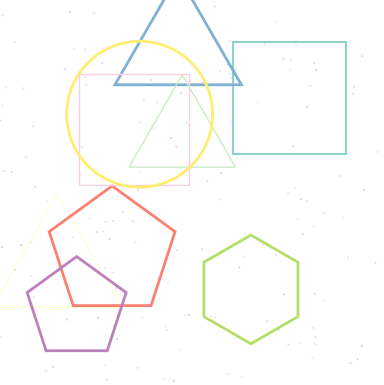[{"shape": "square", "thickness": 1.5, "radius": 0.73, "center": [0.752, 0.746]}, {"shape": "triangle", "thickness": 0.5, "radius": 0.98, "center": [0.148, 0.3]}, {"shape": "pentagon", "thickness": 2, "radius": 0.86, "center": [0.291, 0.345]}, {"shape": "triangle", "thickness": 2, "radius": 0.95, "center": [0.463, 0.875]}, {"shape": "hexagon", "thickness": 2, "radius": 0.71, "center": [0.652, 0.248]}, {"shape": "square", "thickness": 1, "radius": 0.72, "center": [0.347, 0.664]}, {"shape": "pentagon", "thickness": 2, "radius": 0.68, "center": [0.199, 0.198]}, {"shape": "triangle", "thickness": 1, "radius": 0.8, "center": [0.473, 0.646]}, {"shape": "circle", "thickness": 2, "radius": 0.95, "center": [0.363, 0.703]}]